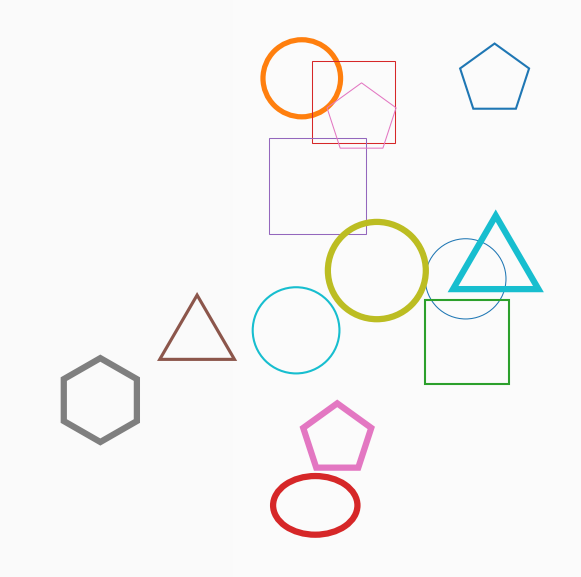[{"shape": "pentagon", "thickness": 1, "radius": 0.31, "center": [0.851, 0.861]}, {"shape": "circle", "thickness": 0.5, "radius": 0.35, "center": [0.801, 0.516]}, {"shape": "circle", "thickness": 2.5, "radius": 0.33, "center": [0.519, 0.864]}, {"shape": "square", "thickness": 1, "radius": 0.36, "center": [0.803, 0.407]}, {"shape": "oval", "thickness": 3, "radius": 0.36, "center": [0.542, 0.124]}, {"shape": "square", "thickness": 0.5, "radius": 0.36, "center": [0.608, 0.822]}, {"shape": "square", "thickness": 0.5, "radius": 0.42, "center": [0.546, 0.677]}, {"shape": "triangle", "thickness": 1.5, "radius": 0.37, "center": [0.339, 0.414]}, {"shape": "pentagon", "thickness": 3, "radius": 0.31, "center": [0.58, 0.239]}, {"shape": "pentagon", "thickness": 0.5, "radius": 0.31, "center": [0.622, 0.793]}, {"shape": "hexagon", "thickness": 3, "radius": 0.36, "center": [0.173, 0.306]}, {"shape": "circle", "thickness": 3, "radius": 0.42, "center": [0.648, 0.531]}, {"shape": "circle", "thickness": 1, "radius": 0.37, "center": [0.509, 0.427]}, {"shape": "triangle", "thickness": 3, "radius": 0.42, "center": [0.853, 0.541]}]